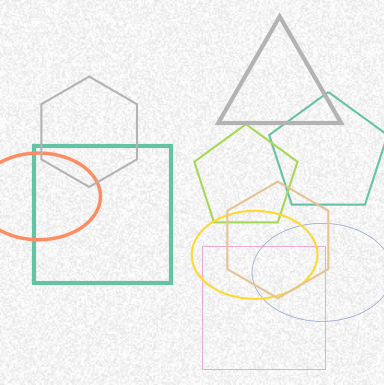[{"shape": "pentagon", "thickness": 1.5, "radius": 0.81, "center": [0.853, 0.599]}, {"shape": "square", "thickness": 3, "radius": 0.89, "center": [0.266, 0.443]}, {"shape": "oval", "thickness": 2.5, "radius": 0.8, "center": [0.1, 0.49]}, {"shape": "oval", "thickness": 0.5, "radius": 0.91, "center": [0.837, 0.293]}, {"shape": "square", "thickness": 0.5, "radius": 0.8, "center": [0.685, 0.202]}, {"shape": "pentagon", "thickness": 1.5, "radius": 0.7, "center": [0.639, 0.536]}, {"shape": "oval", "thickness": 1.5, "radius": 0.82, "center": [0.661, 0.338]}, {"shape": "hexagon", "thickness": 1.5, "radius": 0.76, "center": [0.722, 0.377]}, {"shape": "hexagon", "thickness": 1.5, "radius": 0.72, "center": [0.232, 0.658]}, {"shape": "triangle", "thickness": 3, "radius": 0.92, "center": [0.726, 0.773]}]